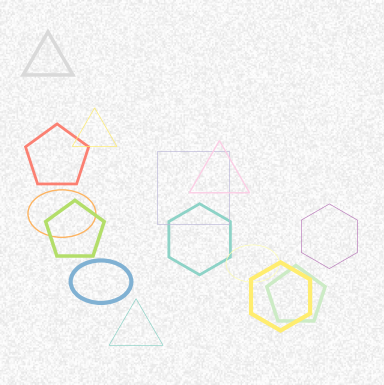[{"shape": "hexagon", "thickness": 2, "radius": 0.46, "center": [0.518, 0.378]}, {"shape": "triangle", "thickness": 0.5, "radius": 0.4, "center": [0.353, 0.143]}, {"shape": "oval", "thickness": 0.5, "radius": 0.35, "center": [0.656, 0.315]}, {"shape": "square", "thickness": 0.5, "radius": 0.47, "center": [0.501, 0.513]}, {"shape": "pentagon", "thickness": 2, "radius": 0.43, "center": [0.148, 0.592]}, {"shape": "oval", "thickness": 3, "radius": 0.39, "center": [0.262, 0.268]}, {"shape": "oval", "thickness": 1, "radius": 0.44, "center": [0.161, 0.445]}, {"shape": "pentagon", "thickness": 2.5, "radius": 0.4, "center": [0.195, 0.4]}, {"shape": "triangle", "thickness": 1, "radius": 0.45, "center": [0.57, 0.544]}, {"shape": "triangle", "thickness": 2.5, "radius": 0.37, "center": [0.125, 0.843]}, {"shape": "hexagon", "thickness": 0.5, "radius": 0.42, "center": [0.856, 0.386]}, {"shape": "pentagon", "thickness": 2.5, "radius": 0.4, "center": [0.769, 0.231]}, {"shape": "hexagon", "thickness": 3, "radius": 0.44, "center": [0.729, 0.23]}, {"shape": "triangle", "thickness": 0.5, "radius": 0.33, "center": [0.246, 0.653]}]